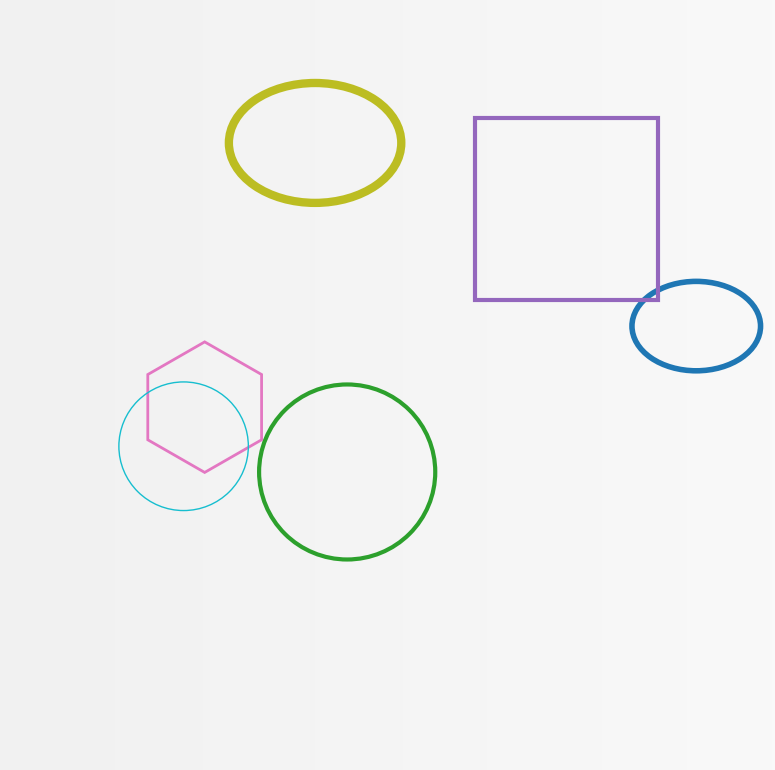[{"shape": "oval", "thickness": 2, "radius": 0.41, "center": [0.898, 0.577]}, {"shape": "circle", "thickness": 1.5, "radius": 0.57, "center": [0.448, 0.387]}, {"shape": "square", "thickness": 1.5, "radius": 0.59, "center": [0.731, 0.729]}, {"shape": "hexagon", "thickness": 1, "radius": 0.42, "center": [0.264, 0.471]}, {"shape": "oval", "thickness": 3, "radius": 0.56, "center": [0.407, 0.814]}, {"shape": "circle", "thickness": 0.5, "radius": 0.42, "center": [0.237, 0.42]}]